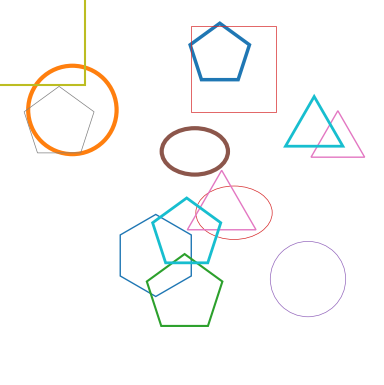[{"shape": "hexagon", "thickness": 1, "radius": 0.53, "center": [0.405, 0.336]}, {"shape": "pentagon", "thickness": 2.5, "radius": 0.41, "center": [0.571, 0.859]}, {"shape": "circle", "thickness": 3, "radius": 0.57, "center": [0.188, 0.714]}, {"shape": "pentagon", "thickness": 1.5, "radius": 0.52, "center": [0.479, 0.237]}, {"shape": "oval", "thickness": 0.5, "radius": 0.5, "center": [0.608, 0.447]}, {"shape": "square", "thickness": 0.5, "radius": 0.55, "center": [0.606, 0.821]}, {"shape": "circle", "thickness": 0.5, "radius": 0.49, "center": [0.8, 0.275]}, {"shape": "oval", "thickness": 3, "radius": 0.43, "center": [0.506, 0.607]}, {"shape": "triangle", "thickness": 1, "radius": 0.4, "center": [0.878, 0.632]}, {"shape": "triangle", "thickness": 1, "radius": 0.51, "center": [0.576, 0.455]}, {"shape": "pentagon", "thickness": 0.5, "radius": 0.48, "center": [0.153, 0.68]}, {"shape": "square", "thickness": 1.5, "radius": 0.57, "center": [0.107, 0.894]}, {"shape": "pentagon", "thickness": 2, "radius": 0.47, "center": [0.485, 0.393]}, {"shape": "triangle", "thickness": 2, "radius": 0.43, "center": [0.816, 0.663]}]